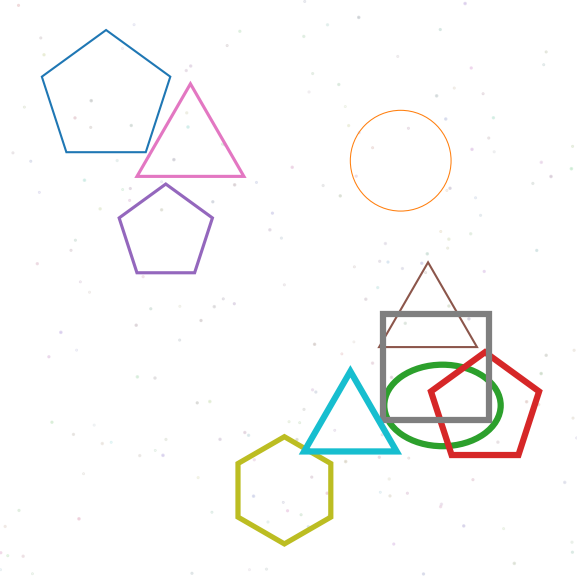[{"shape": "pentagon", "thickness": 1, "radius": 0.58, "center": [0.184, 0.83]}, {"shape": "circle", "thickness": 0.5, "radius": 0.44, "center": [0.694, 0.721]}, {"shape": "oval", "thickness": 3, "radius": 0.5, "center": [0.766, 0.297]}, {"shape": "pentagon", "thickness": 3, "radius": 0.49, "center": [0.84, 0.291]}, {"shape": "pentagon", "thickness": 1.5, "radius": 0.42, "center": [0.287, 0.596]}, {"shape": "triangle", "thickness": 1, "radius": 0.49, "center": [0.741, 0.447]}, {"shape": "triangle", "thickness": 1.5, "radius": 0.53, "center": [0.33, 0.747]}, {"shape": "square", "thickness": 3, "radius": 0.46, "center": [0.755, 0.364]}, {"shape": "hexagon", "thickness": 2.5, "radius": 0.46, "center": [0.492, 0.15]}, {"shape": "triangle", "thickness": 3, "radius": 0.46, "center": [0.607, 0.264]}]